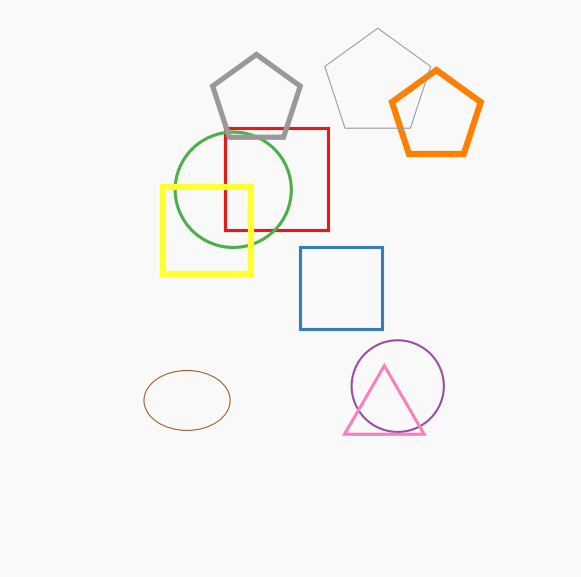[{"shape": "square", "thickness": 1.5, "radius": 0.44, "center": [0.475, 0.689]}, {"shape": "square", "thickness": 1.5, "radius": 0.35, "center": [0.587, 0.501]}, {"shape": "circle", "thickness": 1.5, "radius": 0.5, "center": [0.401, 0.671]}, {"shape": "circle", "thickness": 1, "radius": 0.4, "center": [0.684, 0.331]}, {"shape": "pentagon", "thickness": 3, "radius": 0.4, "center": [0.751, 0.797]}, {"shape": "square", "thickness": 3, "radius": 0.38, "center": [0.357, 0.6]}, {"shape": "oval", "thickness": 0.5, "radius": 0.37, "center": [0.322, 0.306]}, {"shape": "triangle", "thickness": 1.5, "radius": 0.4, "center": [0.661, 0.287]}, {"shape": "pentagon", "thickness": 0.5, "radius": 0.48, "center": [0.65, 0.855]}, {"shape": "pentagon", "thickness": 2.5, "radius": 0.4, "center": [0.441, 0.826]}]